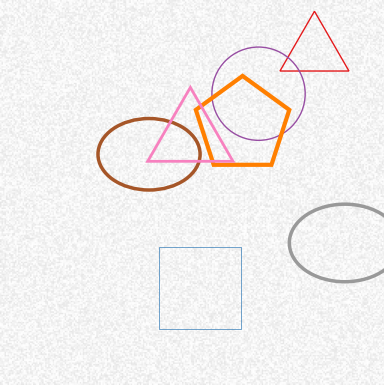[{"shape": "triangle", "thickness": 1, "radius": 0.52, "center": [0.817, 0.867]}, {"shape": "square", "thickness": 0.5, "radius": 0.53, "center": [0.519, 0.251]}, {"shape": "circle", "thickness": 1, "radius": 0.61, "center": [0.672, 0.757]}, {"shape": "pentagon", "thickness": 3, "radius": 0.64, "center": [0.63, 0.675]}, {"shape": "oval", "thickness": 2.5, "radius": 0.66, "center": [0.387, 0.599]}, {"shape": "triangle", "thickness": 2, "radius": 0.64, "center": [0.494, 0.645]}, {"shape": "oval", "thickness": 2.5, "radius": 0.72, "center": [0.895, 0.369]}]